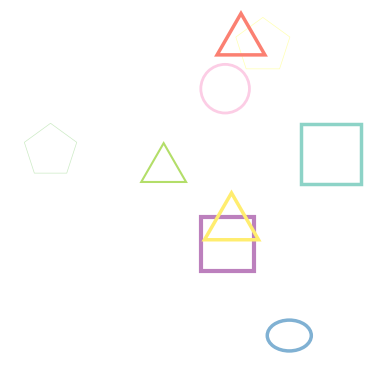[{"shape": "square", "thickness": 2.5, "radius": 0.39, "center": [0.86, 0.6]}, {"shape": "pentagon", "thickness": 0.5, "radius": 0.37, "center": [0.683, 0.881]}, {"shape": "triangle", "thickness": 2.5, "radius": 0.36, "center": [0.626, 0.893]}, {"shape": "oval", "thickness": 2.5, "radius": 0.29, "center": [0.751, 0.128]}, {"shape": "triangle", "thickness": 1.5, "radius": 0.34, "center": [0.425, 0.561]}, {"shape": "circle", "thickness": 2, "radius": 0.32, "center": [0.585, 0.77]}, {"shape": "square", "thickness": 3, "radius": 0.35, "center": [0.591, 0.367]}, {"shape": "pentagon", "thickness": 0.5, "radius": 0.36, "center": [0.131, 0.608]}, {"shape": "triangle", "thickness": 2.5, "radius": 0.41, "center": [0.601, 0.418]}]